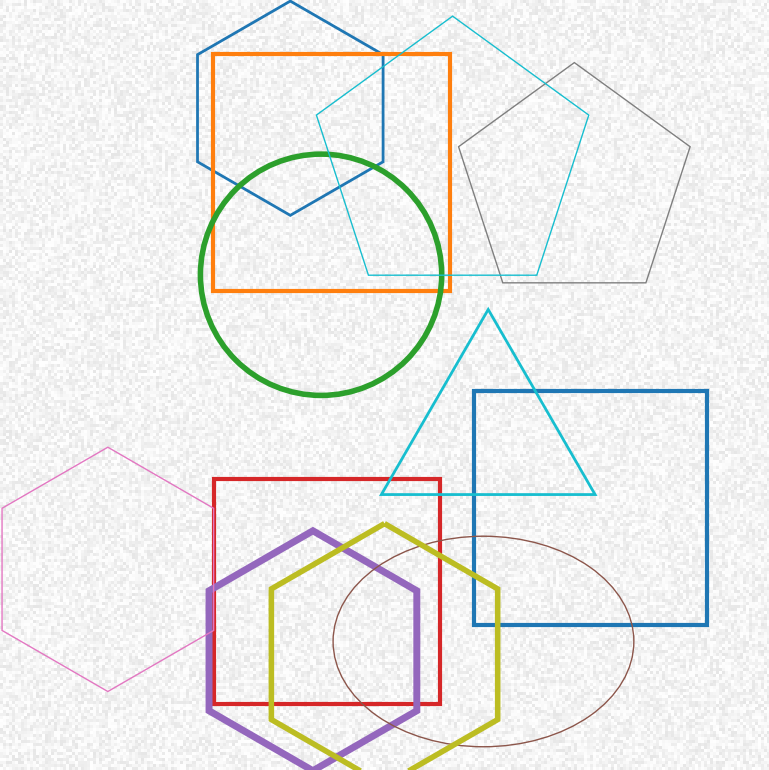[{"shape": "hexagon", "thickness": 1, "radius": 0.7, "center": [0.377, 0.859]}, {"shape": "square", "thickness": 1.5, "radius": 0.76, "center": [0.767, 0.34]}, {"shape": "square", "thickness": 1.5, "radius": 0.77, "center": [0.43, 0.776]}, {"shape": "circle", "thickness": 2, "radius": 0.78, "center": [0.417, 0.643]}, {"shape": "square", "thickness": 1.5, "radius": 0.73, "center": [0.425, 0.232]}, {"shape": "hexagon", "thickness": 2.5, "radius": 0.78, "center": [0.406, 0.155]}, {"shape": "oval", "thickness": 0.5, "radius": 0.98, "center": [0.628, 0.167]}, {"shape": "hexagon", "thickness": 0.5, "radius": 0.79, "center": [0.14, 0.261]}, {"shape": "pentagon", "thickness": 0.5, "radius": 0.79, "center": [0.746, 0.761]}, {"shape": "hexagon", "thickness": 2, "radius": 0.85, "center": [0.499, 0.15]}, {"shape": "triangle", "thickness": 1, "radius": 0.8, "center": [0.634, 0.438]}, {"shape": "pentagon", "thickness": 0.5, "radius": 0.93, "center": [0.588, 0.793]}]